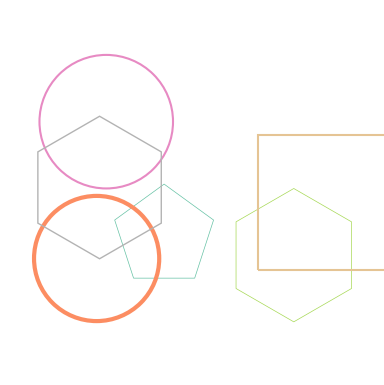[{"shape": "pentagon", "thickness": 0.5, "radius": 0.68, "center": [0.426, 0.387]}, {"shape": "circle", "thickness": 3, "radius": 0.81, "center": [0.251, 0.329]}, {"shape": "circle", "thickness": 1.5, "radius": 0.87, "center": [0.276, 0.684]}, {"shape": "hexagon", "thickness": 0.5, "radius": 0.87, "center": [0.763, 0.337]}, {"shape": "square", "thickness": 1.5, "radius": 0.88, "center": [0.847, 0.474]}, {"shape": "hexagon", "thickness": 1, "radius": 0.93, "center": [0.259, 0.513]}]